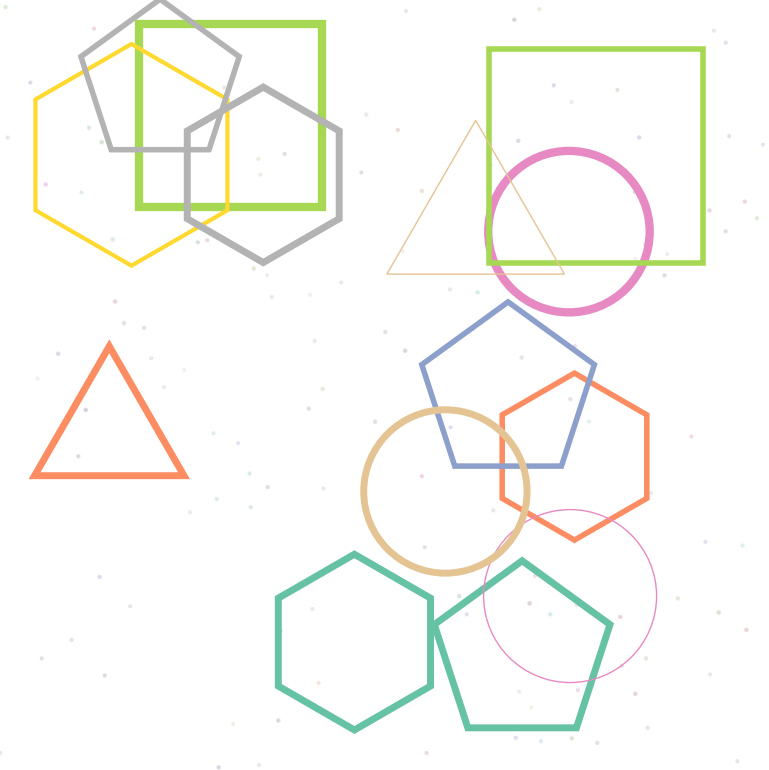[{"shape": "hexagon", "thickness": 2.5, "radius": 0.57, "center": [0.46, 0.166]}, {"shape": "pentagon", "thickness": 2.5, "radius": 0.6, "center": [0.678, 0.152]}, {"shape": "triangle", "thickness": 2.5, "radius": 0.56, "center": [0.142, 0.438]}, {"shape": "hexagon", "thickness": 2, "radius": 0.54, "center": [0.746, 0.407]}, {"shape": "pentagon", "thickness": 2, "radius": 0.59, "center": [0.66, 0.49]}, {"shape": "circle", "thickness": 0.5, "radius": 0.56, "center": [0.74, 0.226]}, {"shape": "circle", "thickness": 3, "radius": 0.52, "center": [0.739, 0.699]}, {"shape": "square", "thickness": 2, "radius": 0.7, "center": [0.774, 0.798]}, {"shape": "square", "thickness": 3, "radius": 0.59, "center": [0.299, 0.85]}, {"shape": "hexagon", "thickness": 1.5, "radius": 0.72, "center": [0.171, 0.799]}, {"shape": "circle", "thickness": 2.5, "radius": 0.53, "center": [0.578, 0.362]}, {"shape": "triangle", "thickness": 0.5, "radius": 0.67, "center": [0.618, 0.711]}, {"shape": "hexagon", "thickness": 2.5, "radius": 0.57, "center": [0.342, 0.773]}, {"shape": "pentagon", "thickness": 2, "radius": 0.54, "center": [0.208, 0.893]}]